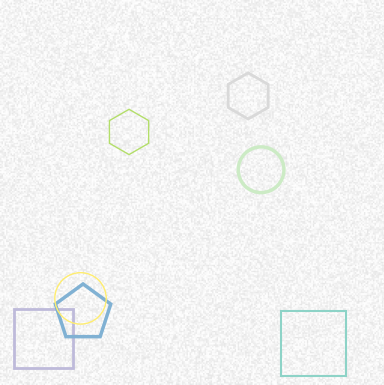[{"shape": "square", "thickness": 1.5, "radius": 0.43, "center": [0.814, 0.108]}, {"shape": "square", "thickness": 2, "radius": 0.39, "center": [0.113, 0.121]}, {"shape": "pentagon", "thickness": 2.5, "radius": 0.38, "center": [0.216, 0.187]}, {"shape": "hexagon", "thickness": 1, "radius": 0.29, "center": [0.335, 0.657]}, {"shape": "hexagon", "thickness": 2, "radius": 0.3, "center": [0.645, 0.751]}, {"shape": "circle", "thickness": 2.5, "radius": 0.3, "center": [0.678, 0.559]}, {"shape": "circle", "thickness": 1, "radius": 0.33, "center": [0.209, 0.225]}]